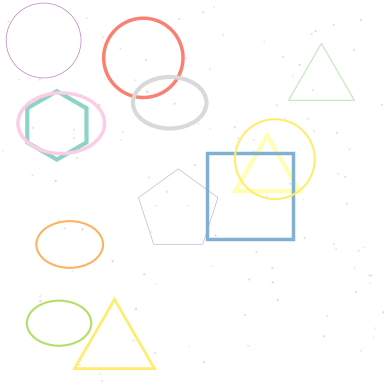[{"shape": "hexagon", "thickness": 3, "radius": 0.44, "center": [0.148, 0.674]}, {"shape": "triangle", "thickness": 3, "radius": 0.48, "center": [0.694, 0.552]}, {"shape": "pentagon", "thickness": 0.5, "radius": 0.54, "center": [0.463, 0.453]}, {"shape": "circle", "thickness": 2.5, "radius": 0.51, "center": [0.372, 0.85]}, {"shape": "square", "thickness": 2.5, "radius": 0.56, "center": [0.649, 0.491]}, {"shape": "oval", "thickness": 1.5, "radius": 0.43, "center": [0.181, 0.365]}, {"shape": "oval", "thickness": 1.5, "radius": 0.42, "center": [0.153, 0.161]}, {"shape": "oval", "thickness": 2.5, "radius": 0.56, "center": [0.159, 0.68]}, {"shape": "oval", "thickness": 3, "radius": 0.48, "center": [0.441, 0.733]}, {"shape": "circle", "thickness": 0.5, "radius": 0.49, "center": [0.113, 0.895]}, {"shape": "triangle", "thickness": 1, "radius": 0.49, "center": [0.835, 0.789]}, {"shape": "triangle", "thickness": 2, "radius": 0.6, "center": [0.297, 0.103]}, {"shape": "circle", "thickness": 1.5, "radius": 0.52, "center": [0.714, 0.587]}]